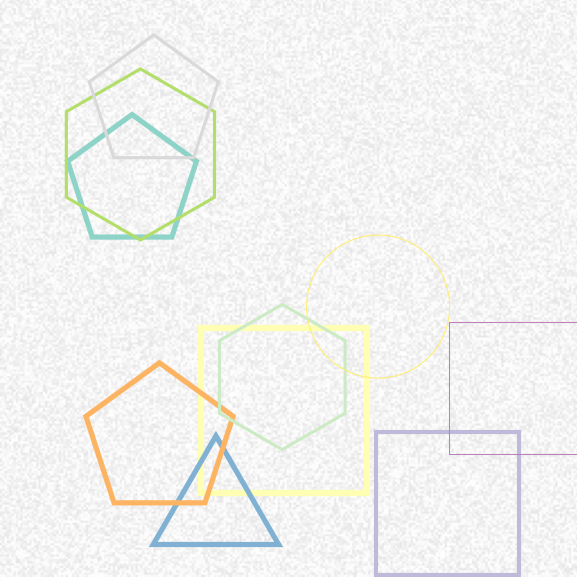[{"shape": "pentagon", "thickness": 2.5, "radius": 0.59, "center": [0.229, 0.684]}, {"shape": "square", "thickness": 3, "radius": 0.72, "center": [0.491, 0.288]}, {"shape": "square", "thickness": 2, "radius": 0.62, "center": [0.775, 0.127]}, {"shape": "triangle", "thickness": 2.5, "radius": 0.63, "center": [0.374, 0.119]}, {"shape": "pentagon", "thickness": 2.5, "radius": 0.67, "center": [0.276, 0.237]}, {"shape": "hexagon", "thickness": 1.5, "radius": 0.74, "center": [0.243, 0.732]}, {"shape": "pentagon", "thickness": 1.5, "radius": 0.59, "center": [0.266, 0.821]}, {"shape": "square", "thickness": 0.5, "radius": 0.57, "center": [0.891, 0.327]}, {"shape": "hexagon", "thickness": 1.5, "radius": 0.63, "center": [0.489, 0.346]}, {"shape": "circle", "thickness": 0.5, "radius": 0.62, "center": [0.655, 0.468]}]